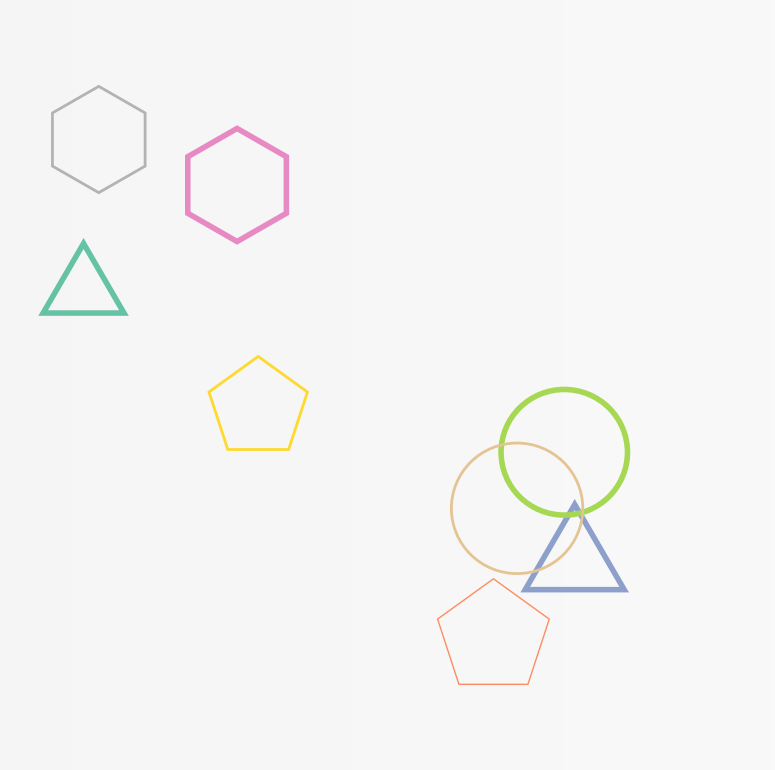[{"shape": "triangle", "thickness": 2, "radius": 0.3, "center": [0.108, 0.624]}, {"shape": "pentagon", "thickness": 0.5, "radius": 0.38, "center": [0.637, 0.173]}, {"shape": "triangle", "thickness": 2, "radius": 0.37, "center": [0.742, 0.271]}, {"shape": "hexagon", "thickness": 2, "radius": 0.37, "center": [0.306, 0.76]}, {"shape": "circle", "thickness": 2, "radius": 0.41, "center": [0.728, 0.413]}, {"shape": "pentagon", "thickness": 1, "radius": 0.33, "center": [0.333, 0.47]}, {"shape": "circle", "thickness": 1, "radius": 0.42, "center": [0.667, 0.34]}, {"shape": "hexagon", "thickness": 1, "radius": 0.35, "center": [0.127, 0.819]}]